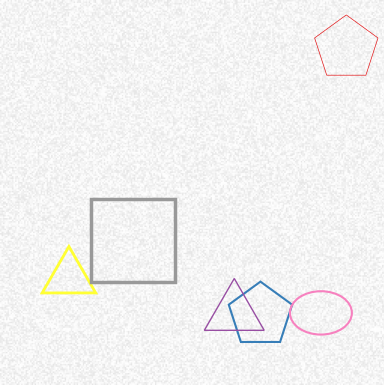[{"shape": "pentagon", "thickness": 0.5, "radius": 0.43, "center": [0.899, 0.875]}, {"shape": "pentagon", "thickness": 1.5, "radius": 0.43, "center": [0.677, 0.182]}, {"shape": "triangle", "thickness": 1, "radius": 0.45, "center": [0.608, 0.187]}, {"shape": "triangle", "thickness": 2, "radius": 0.4, "center": [0.179, 0.279]}, {"shape": "oval", "thickness": 1.5, "radius": 0.4, "center": [0.834, 0.187]}, {"shape": "square", "thickness": 2.5, "radius": 0.54, "center": [0.346, 0.376]}]